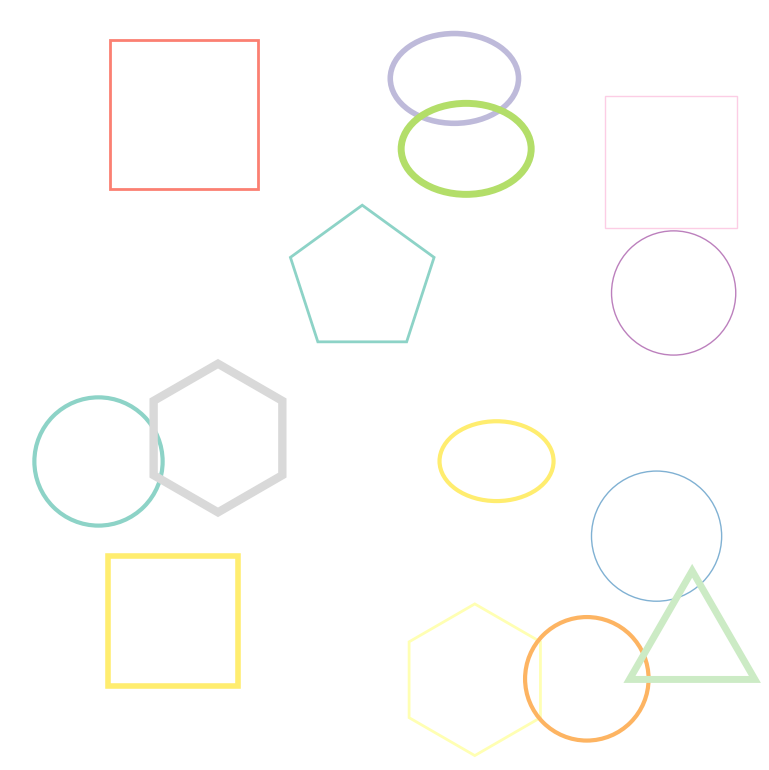[{"shape": "pentagon", "thickness": 1, "radius": 0.49, "center": [0.47, 0.635]}, {"shape": "circle", "thickness": 1.5, "radius": 0.42, "center": [0.128, 0.401]}, {"shape": "hexagon", "thickness": 1, "radius": 0.49, "center": [0.617, 0.117]}, {"shape": "oval", "thickness": 2, "radius": 0.42, "center": [0.59, 0.898]}, {"shape": "square", "thickness": 1, "radius": 0.48, "center": [0.239, 0.851]}, {"shape": "circle", "thickness": 0.5, "radius": 0.42, "center": [0.853, 0.304]}, {"shape": "circle", "thickness": 1.5, "radius": 0.4, "center": [0.762, 0.118]}, {"shape": "oval", "thickness": 2.5, "radius": 0.42, "center": [0.605, 0.807]}, {"shape": "square", "thickness": 0.5, "radius": 0.43, "center": [0.872, 0.79]}, {"shape": "hexagon", "thickness": 3, "radius": 0.48, "center": [0.283, 0.431]}, {"shape": "circle", "thickness": 0.5, "radius": 0.4, "center": [0.875, 0.62]}, {"shape": "triangle", "thickness": 2.5, "radius": 0.47, "center": [0.899, 0.165]}, {"shape": "oval", "thickness": 1.5, "radius": 0.37, "center": [0.645, 0.401]}, {"shape": "square", "thickness": 2, "radius": 0.42, "center": [0.225, 0.194]}]